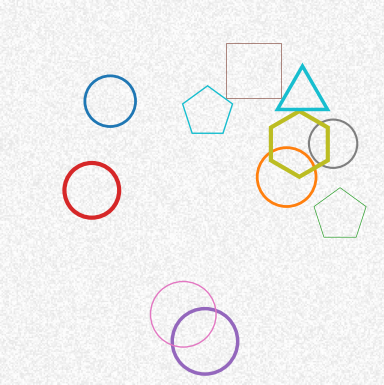[{"shape": "circle", "thickness": 2, "radius": 0.33, "center": [0.286, 0.737]}, {"shape": "circle", "thickness": 2, "radius": 0.38, "center": [0.744, 0.54]}, {"shape": "pentagon", "thickness": 0.5, "radius": 0.36, "center": [0.883, 0.441]}, {"shape": "circle", "thickness": 3, "radius": 0.36, "center": [0.238, 0.506]}, {"shape": "circle", "thickness": 2.5, "radius": 0.42, "center": [0.532, 0.113]}, {"shape": "square", "thickness": 0.5, "radius": 0.36, "center": [0.658, 0.816]}, {"shape": "circle", "thickness": 1, "radius": 0.43, "center": [0.476, 0.184]}, {"shape": "circle", "thickness": 1.5, "radius": 0.31, "center": [0.865, 0.627]}, {"shape": "hexagon", "thickness": 3, "radius": 0.43, "center": [0.778, 0.626]}, {"shape": "pentagon", "thickness": 1, "radius": 0.34, "center": [0.539, 0.709]}, {"shape": "triangle", "thickness": 2.5, "radius": 0.38, "center": [0.786, 0.753]}]